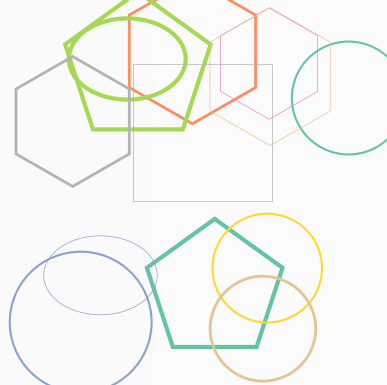[{"shape": "circle", "thickness": 1.5, "radius": 0.73, "center": [0.9, 0.745]}, {"shape": "pentagon", "thickness": 3, "radius": 0.92, "center": [0.554, 0.248]}, {"shape": "hexagon", "thickness": 2, "radius": 0.94, "center": [0.497, 0.867]}, {"shape": "oval", "thickness": 0.5, "radius": 0.73, "center": [0.259, 0.285]}, {"shape": "circle", "thickness": 1.5, "radius": 0.92, "center": [0.208, 0.163]}, {"shape": "hexagon", "thickness": 0.5, "radius": 0.72, "center": [0.695, 0.835]}, {"shape": "oval", "thickness": 3, "radius": 0.75, "center": [0.329, 0.847]}, {"shape": "pentagon", "thickness": 3, "radius": 0.99, "center": [0.356, 0.824]}, {"shape": "circle", "thickness": 1.5, "radius": 0.71, "center": [0.69, 0.304]}, {"shape": "circle", "thickness": 2, "radius": 0.68, "center": [0.678, 0.146]}, {"shape": "hexagon", "thickness": 0.5, "radius": 0.9, "center": [0.697, 0.801]}, {"shape": "square", "thickness": 0.5, "radius": 0.89, "center": [0.523, 0.656]}, {"shape": "hexagon", "thickness": 2, "radius": 0.84, "center": [0.188, 0.685]}]